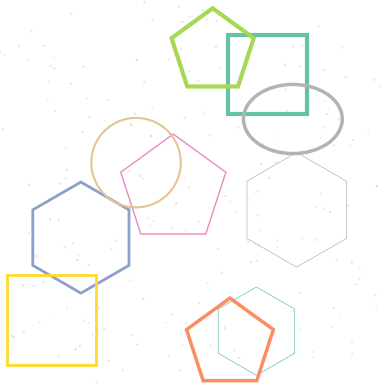[{"shape": "square", "thickness": 3, "radius": 0.51, "center": [0.694, 0.808]}, {"shape": "hexagon", "thickness": 0.5, "radius": 0.57, "center": [0.666, 0.14]}, {"shape": "pentagon", "thickness": 2.5, "radius": 0.59, "center": [0.597, 0.107]}, {"shape": "hexagon", "thickness": 2, "radius": 0.72, "center": [0.21, 0.383]}, {"shape": "pentagon", "thickness": 1, "radius": 0.72, "center": [0.45, 0.508]}, {"shape": "pentagon", "thickness": 3, "radius": 0.56, "center": [0.552, 0.866]}, {"shape": "square", "thickness": 2, "radius": 0.58, "center": [0.133, 0.169]}, {"shape": "circle", "thickness": 1.5, "radius": 0.58, "center": [0.353, 0.578]}, {"shape": "hexagon", "thickness": 0.5, "radius": 0.75, "center": [0.771, 0.455]}, {"shape": "oval", "thickness": 2.5, "radius": 0.64, "center": [0.761, 0.691]}]